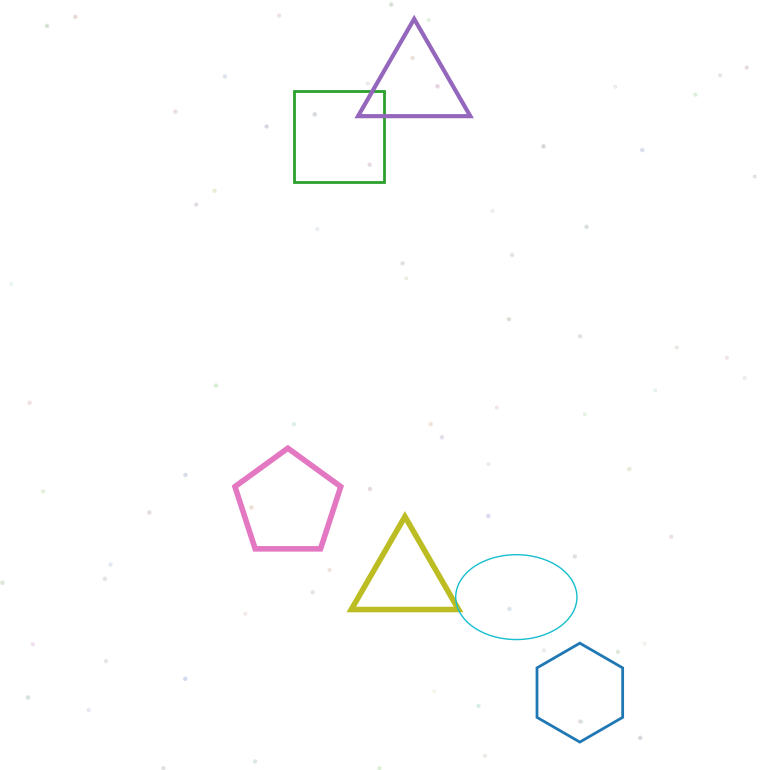[{"shape": "hexagon", "thickness": 1, "radius": 0.32, "center": [0.753, 0.1]}, {"shape": "square", "thickness": 1, "radius": 0.29, "center": [0.44, 0.823]}, {"shape": "triangle", "thickness": 1.5, "radius": 0.42, "center": [0.538, 0.891]}, {"shape": "pentagon", "thickness": 2, "radius": 0.36, "center": [0.374, 0.346]}, {"shape": "triangle", "thickness": 2, "radius": 0.4, "center": [0.526, 0.249]}, {"shape": "oval", "thickness": 0.5, "radius": 0.39, "center": [0.671, 0.225]}]